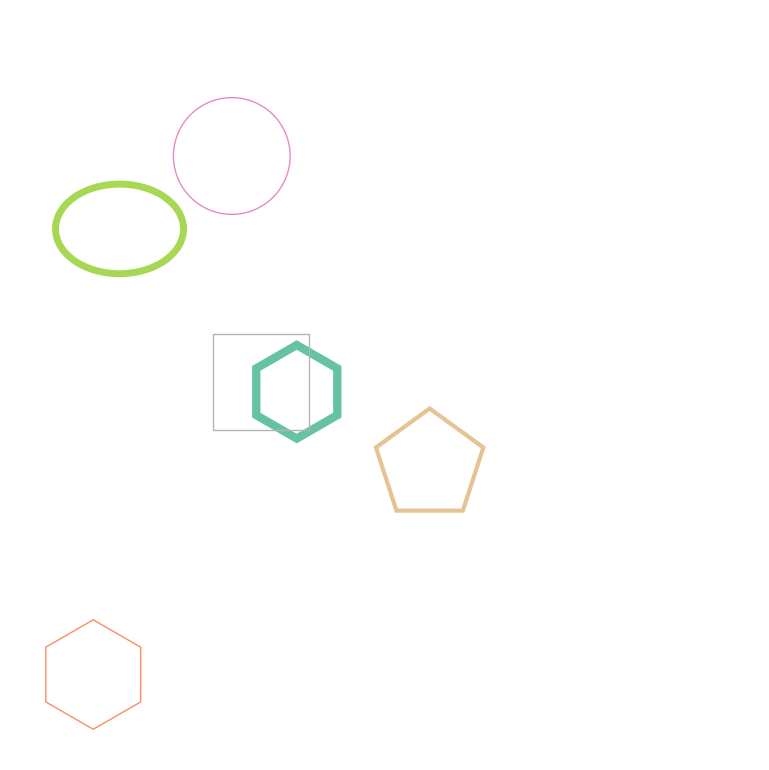[{"shape": "hexagon", "thickness": 3, "radius": 0.3, "center": [0.385, 0.491]}, {"shape": "hexagon", "thickness": 0.5, "radius": 0.36, "center": [0.121, 0.124]}, {"shape": "circle", "thickness": 0.5, "radius": 0.38, "center": [0.301, 0.797]}, {"shape": "oval", "thickness": 2.5, "radius": 0.42, "center": [0.155, 0.703]}, {"shape": "pentagon", "thickness": 1.5, "radius": 0.37, "center": [0.558, 0.396]}, {"shape": "square", "thickness": 0.5, "radius": 0.31, "center": [0.339, 0.504]}]